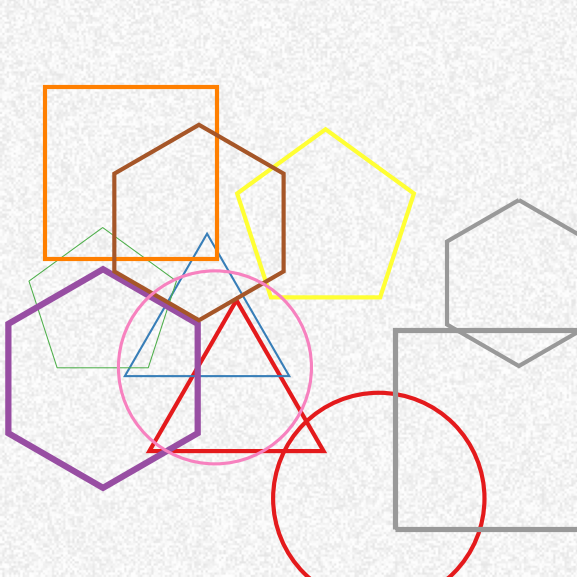[{"shape": "triangle", "thickness": 2, "radius": 0.87, "center": [0.409, 0.305]}, {"shape": "circle", "thickness": 2, "radius": 0.91, "center": [0.656, 0.136]}, {"shape": "triangle", "thickness": 1, "radius": 0.82, "center": [0.359, 0.43]}, {"shape": "pentagon", "thickness": 0.5, "radius": 0.67, "center": [0.178, 0.471]}, {"shape": "hexagon", "thickness": 3, "radius": 0.95, "center": [0.178, 0.344]}, {"shape": "square", "thickness": 2, "radius": 0.74, "center": [0.226, 0.7]}, {"shape": "pentagon", "thickness": 2, "radius": 0.8, "center": [0.564, 0.614]}, {"shape": "hexagon", "thickness": 2, "radius": 0.85, "center": [0.345, 0.614]}, {"shape": "circle", "thickness": 1.5, "radius": 0.84, "center": [0.372, 0.363]}, {"shape": "hexagon", "thickness": 2, "radius": 0.72, "center": [0.899, 0.509]}, {"shape": "square", "thickness": 2.5, "radius": 0.86, "center": [0.856, 0.255]}]